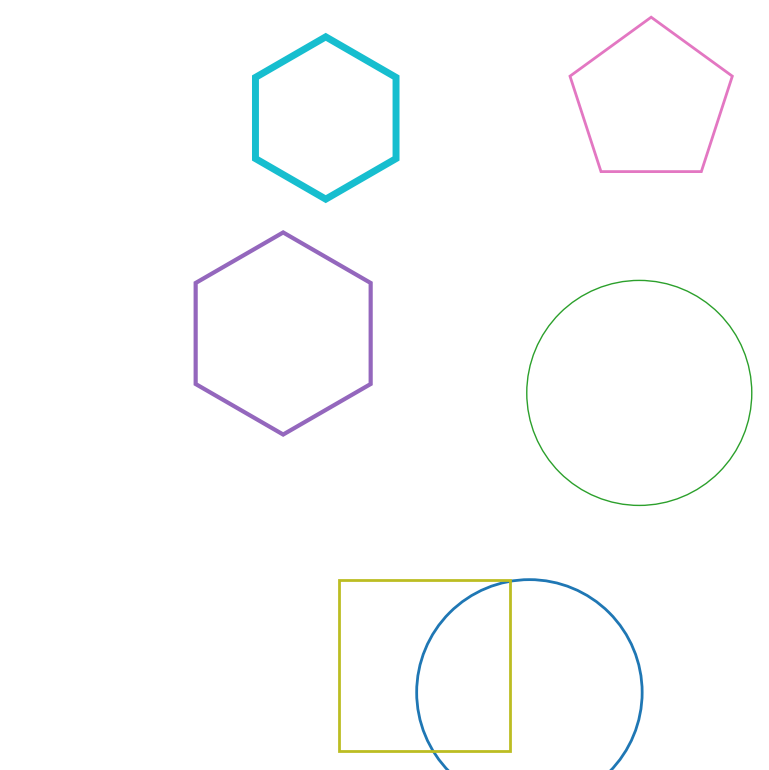[{"shape": "circle", "thickness": 1, "radius": 0.73, "center": [0.688, 0.101]}, {"shape": "circle", "thickness": 0.5, "radius": 0.73, "center": [0.83, 0.49]}, {"shape": "hexagon", "thickness": 1.5, "radius": 0.66, "center": [0.368, 0.567]}, {"shape": "pentagon", "thickness": 1, "radius": 0.55, "center": [0.846, 0.867]}, {"shape": "square", "thickness": 1, "radius": 0.56, "center": [0.552, 0.135]}, {"shape": "hexagon", "thickness": 2.5, "radius": 0.53, "center": [0.423, 0.847]}]